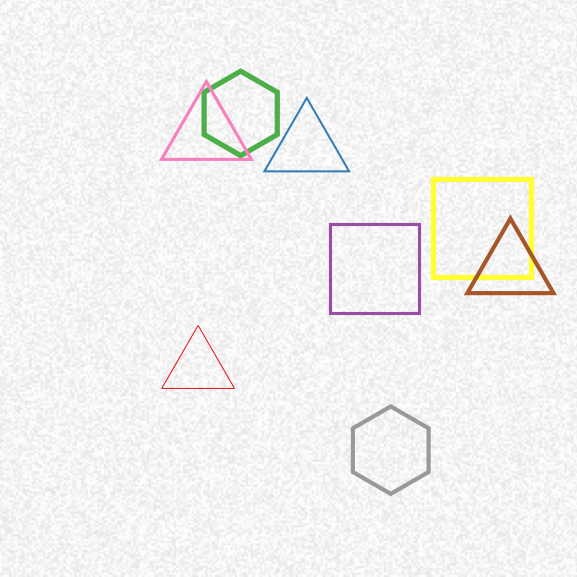[{"shape": "triangle", "thickness": 0.5, "radius": 0.36, "center": [0.343, 0.363]}, {"shape": "triangle", "thickness": 1, "radius": 0.42, "center": [0.531, 0.745]}, {"shape": "hexagon", "thickness": 2.5, "radius": 0.37, "center": [0.417, 0.803]}, {"shape": "square", "thickness": 1.5, "radius": 0.39, "center": [0.648, 0.535]}, {"shape": "square", "thickness": 2.5, "radius": 0.42, "center": [0.834, 0.604]}, {"shape": "triangle", "thickness": 2, "radius": 0.43, "center": [0.884, 0.535]}, {"shape": "triangle", "thickness": 1.5, "radius": 0.45, "center": [0.357, 0.768]}, {"shape": "hexagon", "thickness": 2, "radius": 0.38, "center": [0.677, 0.22]}]